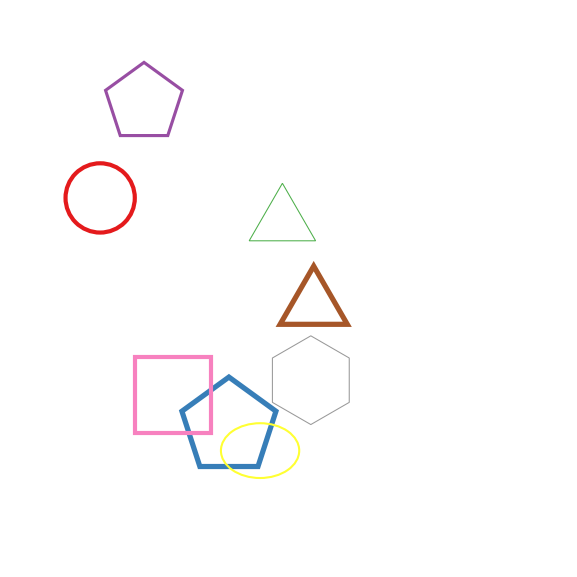[{"shape": "circle", "thickness": 2, "radius": 0.3, "center": [0.173, 0.656]}, {"shape": "pentagon", "thickness": 2.5, "radius": 0.43, "center": [0.396, 0.261]}, {"shape": "triangle", "thickness": 0.5, "radius": 0.33, "center": [0.489, 0.615]}, {"shape": "pentagon", "thickness": 1.5, "radius": 0.35, "center": [0.249, 0.821]}, {"shape": "oval", "thickness": 1, "radius": 0.34, "center": [0.45, 0.219]}, {"shape": "triangle", "thickness": 2.5, "radius": 0.34, "center": [0.543, 0.471]}, {"shape": "square", "thickness": 2, "radius": 0.33, "center": [0.3, 0.315]}, {"shape": "hexagon", "thickness": 0.5, "radius": 0.38, "center": [0.538, 0.341]}]